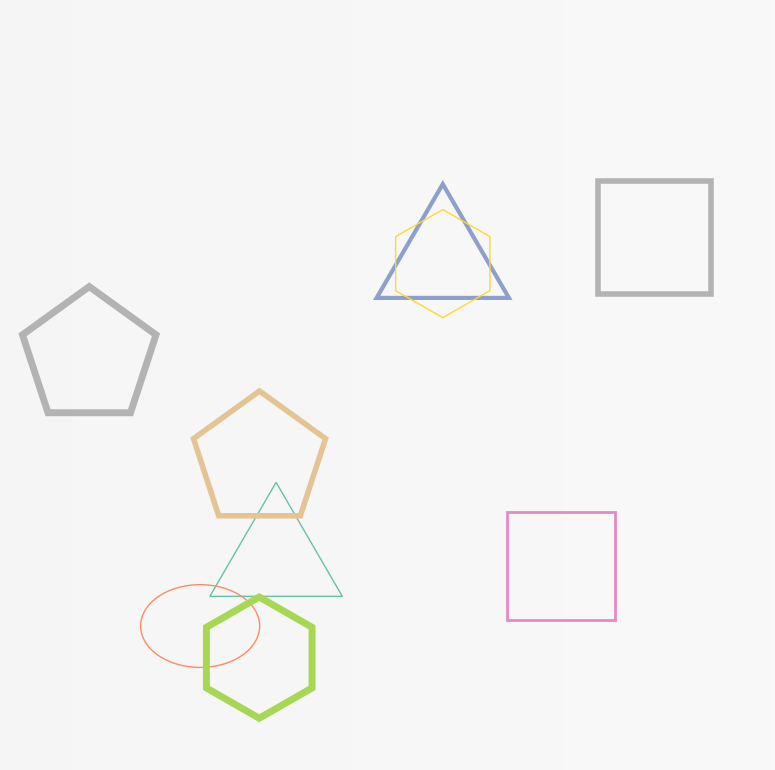[{"shape": "triangle", "thickness": 0.5, "radius": 0.49, "center": [0.356, 0.275]}, {"shape": "oval", "thickness": 0.5, "radius": 0.38, "center": [0.258, 0.187]}, {"shape": "triangle", "thickness": 1.5, "radius": 0.49, "center": [0.571, 0.662]}, {"shape": "square", "thickness": 1, "radius": 0.35, "center": [0.724, 0.265]}, {"shape": "hexagon", "thickness": 2.5, "radius": 0.39, "center": [0.334, 0.146]}, {"shape": "hexagon", "thickness": 0.5, "radius": 0.35, "center": [0.571, 0.658]}, {"shape": "pentagon", "thickness": 2, "radius": 0.45, "center": [0.335, 0.403]}, {"shape": "pentagon", "thickness": 2.5, "radius": 0.45, "center": [0.115, 0.537]}, {"shape": "square", "thickness": 2, "radius": 0.36, "center": [0.844, 0.692]}]